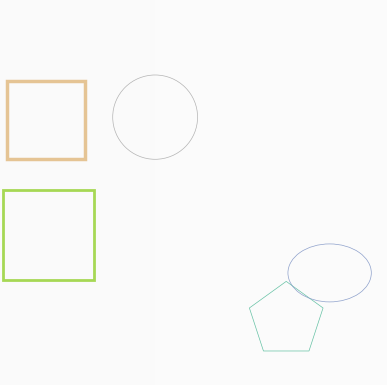[{"shape": "pentagon", "thickness": 0.5, "radius": 0.5, "center": [0.739, 0.169]}, {"shape": "oval", "thickness": 0.5, "radius": 0.54, "center": [0.851, 0.291]}, {"shape": "square", "thickness": 2, "radius": 0.59, "center": [0.126, 0.389]}, {"shape": "square", "thickness": 2.5, "radius": 0.51, "center": [0.119, 0.688]}, {"shape": "circle", "thickness": 0.5, "radius": 0.55, "center": [0.4, 0.696]}]